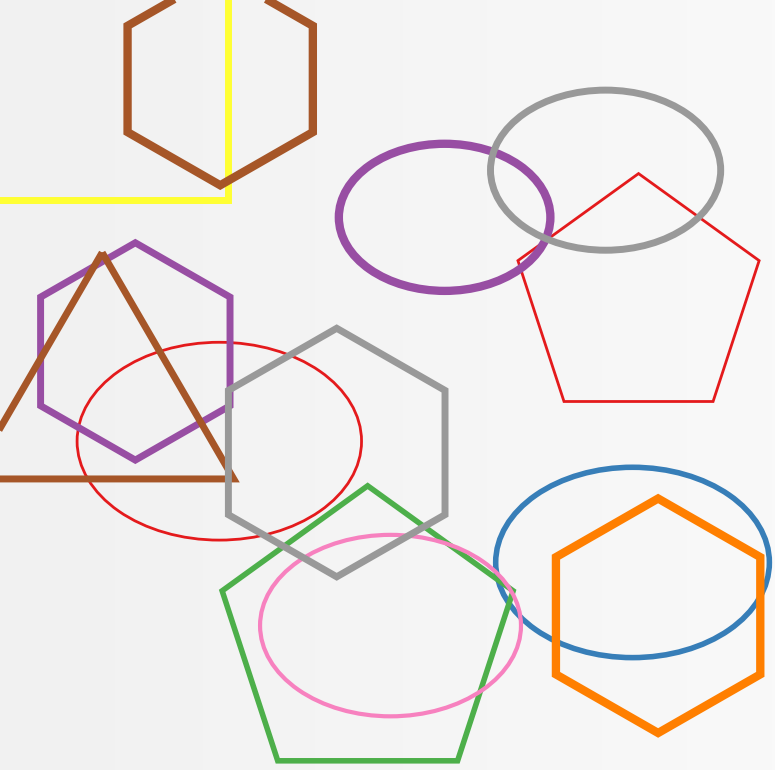[{"shape": "pentagon", "thickness": 1, "radius": 0.82, "center": [0.824, 0.611]}, {"shape": "oval", "thickness": 1, "radius": 0.92, "center": [0.283, 0.427]}, {"shape": "oval", "thickness": 2, "radius": 0.88, "center": [0.816, 0.27]}, {"shape": "pentagon", "thickness": 2, "radius": 0.99, "center": [0.474, 0.172]}, {"shape": "hexagon", "thickness": 2.5, "radius": 0.71, "center": [0.175, 0.544]}, {"shape": "oval", "thickness": 3, "radius": 0.68, "center": [0.574, 0.718]}, {"shape": "hexagon", "thickness": 3, "radius": 0.76, "center": [0.849, 0.2]}, {"shape": "square", "thickness": 2.5, "radius": 0.76, "center": [0.143, 0.892]}, {"shape": "hexagon", "thickness": 3, "radius": 0.69, "center": [0.284, 0.897]}, {"shape": "triangle", "thickness": 2.5, "radius": 0.98, "center": [0.132, 0.476]}, {"shape": "oval", "thickness": 1.5, "radius": 0.84, "center": [0.504, 0.188]}, {"shape": "oval", "thickness": 2.5, "radius": 0.74, "center": [0.781, 0.779]}, {"shape": "hexagon", "thickness": 2.5, "radius": 0.81, "center": [0.434, 0.412]}]